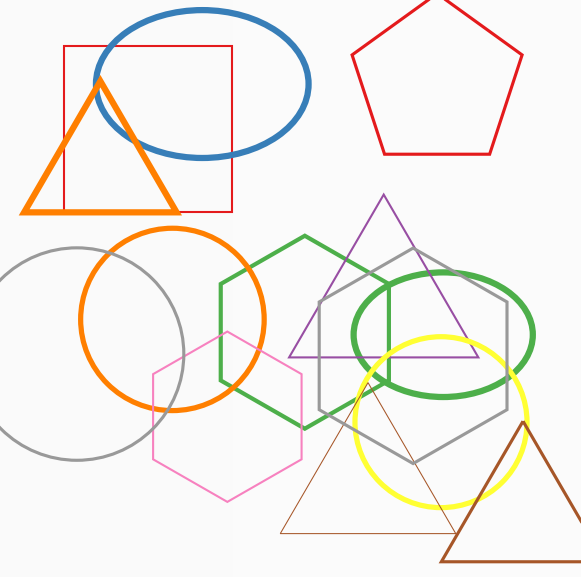[{"shape": "square", "thickness": 1, "radius": 0.72, "center": [0.255, 0.776]}, {"shape": "pentagon", "thickness": 1.5, "radius": 0.77, "center": [0.752, 0.856]}, {"shape": "oval", "thickness": 3, "radius": 0.91, "center": [0.348, 0.854]}, {"shape": "oval", "thickness": 3, "radius": 0.77, "center": [0.763, 0.42]}, {"shape": "hexagon", "thickness": 2, "radius": 0.84, "center": [0.524, 0.424]}, {"shape": "triangle", "thickness": 1, "radius": 0.94, "center": [0.66, 0.474]}, {"shape": "triangle", "thickness": 3, "radius": 0.76, "center": [0.173, 0.707]}, {"shape": "circle", "thickness": 2.5, "radius": 0.79, "center": [0.297, 0.446]}, {"shape": "circle", "thickness": 2.5, "radius": 0.74, "center": [0.759, 0.268]}, {"shape": "triangle", "thickness": 0.5, "radius": 0.87, "center": [0.633, 0.162]}, {"shape": "triangle", "thickness": 1.5, "radius": 0.81, "center": [0.9, 0.108]}, {"shape": "hexagon", "thickness": 1, "radius": 0.74, "center": [0.391, 0.278]}, {"shape": "hexagon", "thickness": 1.5, "radius": 0.93, "center": [0.711, 0.383]}, {"shape": "circle", "thickness": 1.5, "radius": 0.92, "center": [0.132, 0.386]}]